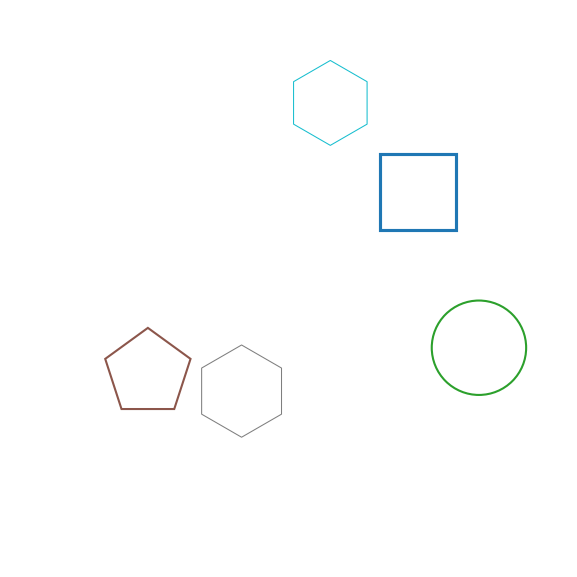[{"shape": "square", "thickness": 1.5, "radius": 0.33, "center": [0.724, 0.667]}, {"shape": "circle", "thickness": 1, "radius": 0.41, "center": [0.829, 0.397]}, {"shape": "pentagon", "thickness": 1, "radius": 0.39, "center": [0.256, 0.354]}, {"shape": "hexagon", "thickness": 0.5, "radius": 0.4, "center": [0.418, 0.322]}, {"shape": "hexagon", "thickness": 0.5, "radius": 0.37, "center": [0.572, 0.821]}]